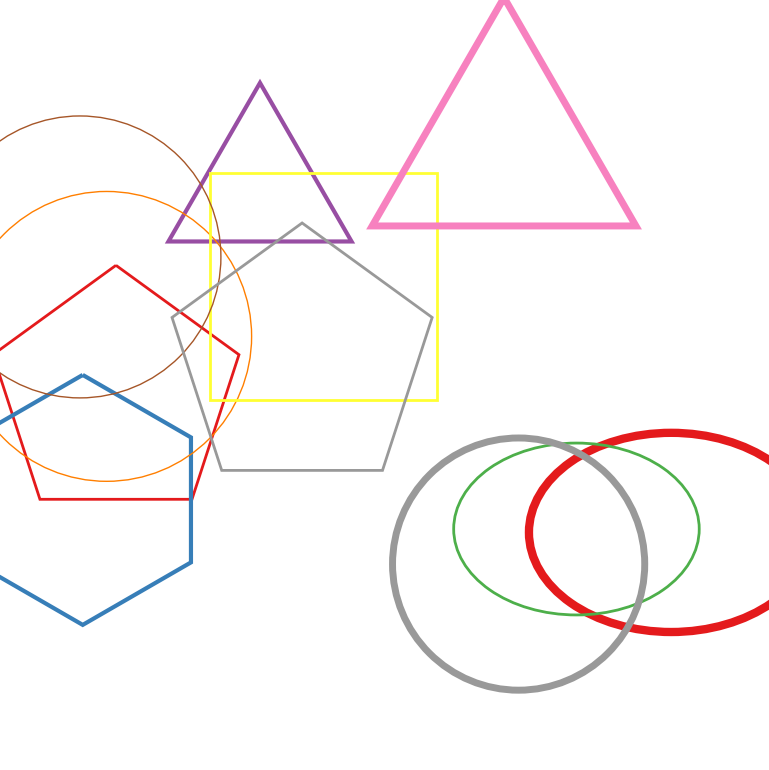[{"shape": "oval", "thickness": 3, "radius": 0.92, "center": [0.872, 0.309]}, {"shape": "pentagon", "thickness": 1, "radius": 0.84, "center": [0.151, 0.487]}, {"shape": "hexagon", "thickness": 1.5, "radius": 0.81, "center": [0.107, 0.351]}, {"shape": "oval", "thickness": 1, "radius": 0.8, "center": [0.749, 0.313]}, {"shape": "triangle", "thickness": 1.5, "radius": 0.69, "center": [0.338, 0.755]}, {"shape": "circle", "thickness": 0.5, "radius": 0.94, "center": [0.139, 0.563]}, {"shape": "square", "thickness": 1, "radius": 0.74, "center": [0.42, 0.628]}, {"shape": "circle", "thickness": 0.5, "radius": 0.92, "center": [0.104, 0.666]}, {"shape": "triangle", "thickness": 2.5, "radius": 0.99, "center": [0.655, 0.805]}, {"shape": "circle", "thickness": 2.5, "radius": 0.82, "center": [0.674, 0.267]}, {"shape": "pentagon", "thickness": 1, "radius": 0.89, "center": [0.392, 0.533]}]